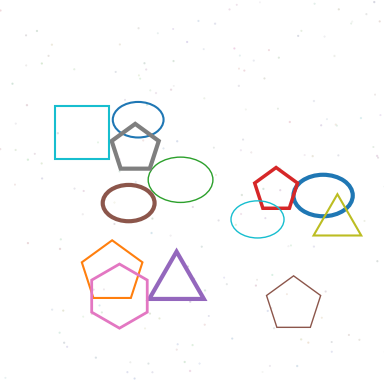[{"shape": "oval", "thickness": 3, "radius": 0.38, "center": [0.839, 0.492]}, {"shape": "oval", "thickness": 1.5, "radius": 0.33, "center": [0.359, 0.689]}, {"shape": "pentagon", "thickness": 1.5, "radius": 0.41, "center": [0.291, 0.293]}, {"shape": "oval", "thickness": 1, "radius": 0.42, "center": [0.469, 0.533]}, {"shape": "pentagon", "thickness": 2.5, "radius": 0.29, "center": [0.717, 0.506]}, {"shape": "triangle", "thickness": 3, "radius": 0.41, "center": [0.459, 0.265]}, {"shape": "pentagon", "thickness": 1, "radius": 0.37, "center": [0.763, 0.21]}, {"shape": "oval", "thickness": 3, "radius": 0.34, "center": [0.334, 0.473]}, {"shape": "hexagon", "thickness": 2, "radius": 0.42, "center": [0.31, 0.231]}, {"shape": "pentagon", "thickness": 3, "radius": 0.32, "center": [0.351, 0.614]}, {"shape": "triangle", "thickness": 1.5, "radius": 0.36, "center": [0.876, 0.424]}, {"shape": "oval", "thickness": 1, "radius": 0.34, "center": [0.669, 0.43]}, {"shape": "square", "thickness": 1.5, "radius": 0.35, "center": [0.213, 0.656]}]